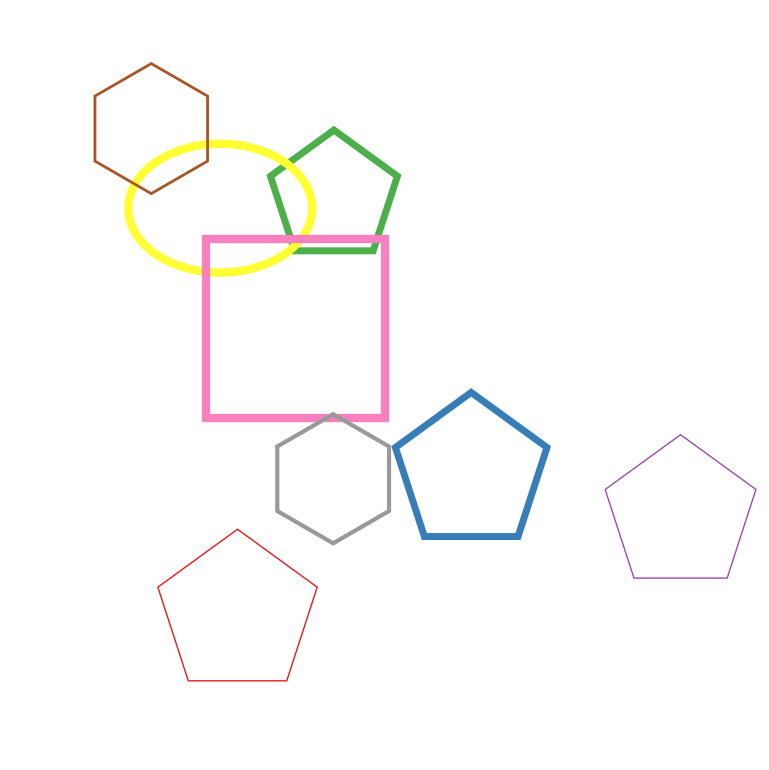[{"shape": "pentagon", "thickness": 0.5, "radius": 0.54, "center": [0.308, 0.204]}, {"shape": "pentagon", "thickness": 2.5, "radius": 0.52, "center": [0.612, 0.387]}, {"shape": "pentagon", "thickness": 2.5, "radius": 0.43, "center": [0.434, 0.744]}, {"shape": "pentagon", "thickness": 0.5, "radius": 0.51, "center": [0.884, 0.333]}, {"shape": "oval", "thickness": 3, "radius": 0.6, "center": [0.286, 0.73]}, {"shape": "hexagon", "thickness": 1, "radius": 0.42, "center": [0.196, 0.833]}, {"shape": "square", "thickness": 3, "radius": 0.58, "center": [0.384, 0.573]}, {"shape": "hexagon", "thickness": 1.5, "radius": 0.42, "center": [0.433, 0.378]}]